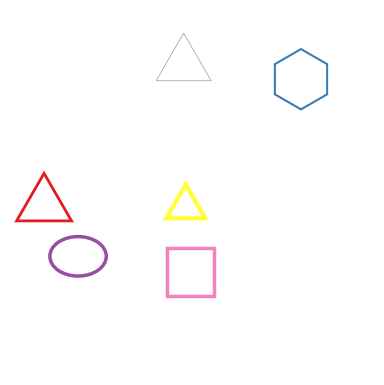[{"shape": "triangle", "thickness": 2, "radius": 0.41, "center": [0.114, 0.467]}, {"shape": "hexagon", "thickness": 1.5, "radius": 0.39, "center": [0.782, 0.794]}, {"shape": "oval", "thickness": 2.5, "radius": 0.37, "center": [0.203, 0.334]}, {"shape": "triangle", "thickness": 3, "radius": 0.29, "center": [0.482, 0.462]}, {"shape": "square", "thickness": 2.5, "radius": 0.31, "center": [0.495, 0.294]}, {"shape": "triangle", "thickness": 0.5, "radius": 0.41, "center": [0.477, 0.832]}]